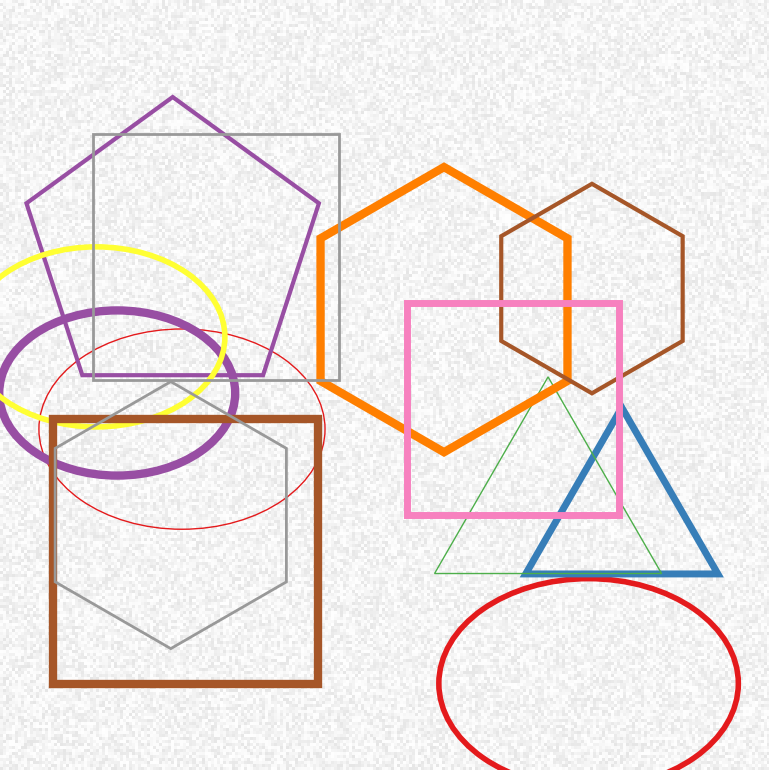[{"shape": "oval", "thickness": 2, "radius": 0.97, "center": [0.764, 0.112]}, {"shape": "oval", "thickness": 0.5, "radius": 0.93, "center": [0.236, 0.443]}, {"shape": "triangle", "thickness": 2.5, "radius": 0.72, "center": [0.807, 0.327]}, {"shape": "triangle", "thickness": 0.5, "radius": 0.85, "center": [0.712, 0.34]}, {"shape": "oval", "thickness": 3, "radius": 0.77, "center": [0.152, 0.49]}, {"shape": "pentagon", "thickness": 1.5, "radius": 1.0, "center": [0.224, 0.674]}, {"shape": "hexagon", "thickness": 3, "radius": 0.93, "center": [0.577, 0.598]}, {"shape": "oval", "thickness": 2, "radius": 0.84, "center": [0.125, 0.562]}, {"shape": "hexagon", "thickness": 1.5, "radius": 0.68, "center": [0.769, 0.625]}, {"shape": "square", "thickness": 3, "radius": 0.86, "center": [0.241, 0.284]}, {"shape": "square", "thickness": 2.5, "radius": 0.69, "center": [0.666, 0.469]}, {"shape": "square", "thickness": 1, "radius": 0.8, "center": [0.281, 0.666]}, {"shape": "hexagon", "thickness": 1, "radius": 0.87, "center": [0.222, 0.331]}]